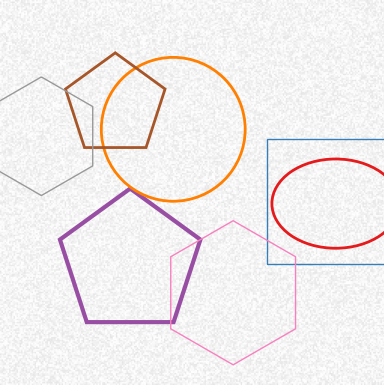[{"shape": "oval", "thickness": 2, "radius": 0.83, "center": [0.872, 0.471]}, {"shape": "square", "thickness": 1, "radius": 0.81, "center": [0.855, 0.478]}, {"shape": "pentagon", "thickness": 3, "radius": 0.96, "center": [0.338, 0.318]}, {"shape": "circle", "thickness": 2, "radius": 0.93, "center": [0.45, 0.664]}, {"shape": "pentagon", "thickness": 2, "radius": 0.68, "center": [0.299, 0.727]}, {"shape": "hexagon", "thickness": 1, "radius": 0.94, "center": [0.606, 0.24]}, {"shape": "hexagon", "thickness": 1, "radius": 0.77, "center": [0.107, 0.646]}]